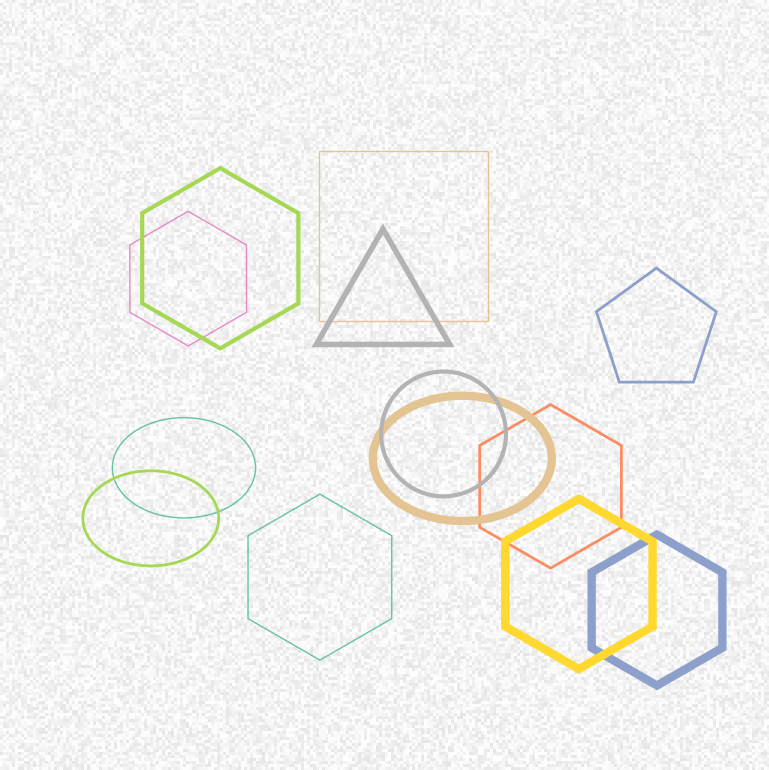[{"shape": "hexagon", "thickness": 0.5, "radius": 0.54, "center": [0.415, 0.25]}, {"shape": "oval", "thickness": 0.5, "radius": 0.47, "center": [0.239, 0.392]}, {"shape": "hexagon", "thickness": 1, "radius": 0.53, "center": [0.715, 0.368]}, {"shape": "hexagon", "thickness": 3, "radius": 0.49, "center": [0.853, 0.208]}, {"shape": "pentagon", "thickness": 1, "radius": 0.41, "center": [0.852, 0.57]}, {"shape": "hexagon", "thickness": 0.5, "radius": 0.44, "center": [0.244, 0.638]}, {"shape": "oval", "thickness": 1, "radius": 0.44, "center": [0.196, 0.327]}, {"shape": "hexagon", "thickness": 1.5, "radius": 0.59, "center": [0.286, 0.665]}, {"shape": "hexagon", "thickness": 3, "radius": 0.55, "center": [0.752, 0.242]}, {"shape": "square", "thickness": 0.5, "radius": 0.55, "center": [0.524, 0.693]}, {"shape": "oval", "thickness": 3, "radius": 0.58, "center": [0.6, 0.405]}, {"shape": "triangle", "thickness": 2, "radius": 0.5, "center": [0.497, 0.603]}, {"shape": "circle", "thickness": 1.5, "radius": 0.41, "center": [0.576, 0.436]}]